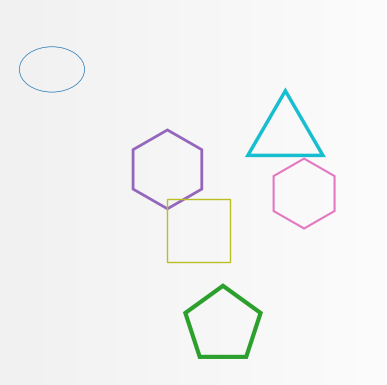[{"shape": "oval", "thickness": 0.5, "radius": 0.42, "center": [0.134, 0.82]}, {"shape": "pentagon", "thickness": 3, "radius": 0.51, "center": [0.575, 0.156]}, {"shape": "hexagon", "thickness": 2, "radius": 0.51, "center": [0.432, 0.56]}, {"shape": "hexagon", "thickness": 1.5, "radius": 0.45, "center": [0.785, 0.497]}, {"shape": "square", "thickness": 1, "radius": 0.41, "center": [0.512, 0.402]}, {"shape": "triangle", "thickness": 2.5, "radius": 0.56, "center": [0.736, 0.652]}]